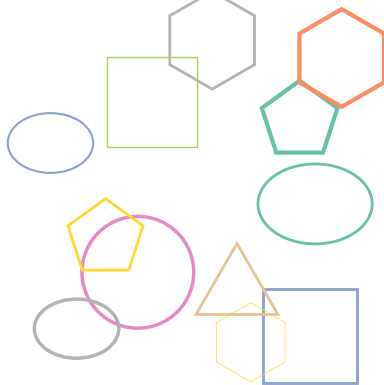[{"shape": "pentagon", "thickness": 3, "radius": 0.52, "center": [0.778, 0.687]}, {"shape": "oval", "thickness": 2, "radius": 0.74, "center": [0.818, 0.47]}, {"shape": "hexagon", "thickness": 3, "radius": 0.63, "center": [0.888, 0.849]}, {"shape": "square", "thickness": 2, "radius": 0.61, "center": [0.806, 0.128]}, {"shape": "oval", "thickness": 1.5, "radius": 0.55, "center": [0.131, 0.629]}, {"shape": "circle", "thickness": 2.5, "radius": 0.73, "center": [0.358, 0.293]}, {"shape": "square", "thickness": 1, "radius": 0.58, "center": [0.394, 0.735]}, {"shape": "pentagon", "thickness": 2, "radius": 0.51, "center": [0.274, 0.381]}, {"shape": "hexagon", "thickness": 0.5, "radius": 0.51, "center": [0.651, 0.111]}, {"shape": "triangle", "thickness": 2, "radius": 0.61, "center": [0.615, 0.245]}, {"shape": "hexagon", "thickness": 2, "radius": 0.63, "center": [0.551, 0.896]}, {"shape": "oval", "thickness": 2.5, "radius": 0.55, "center": [0.199, 0.146]}]